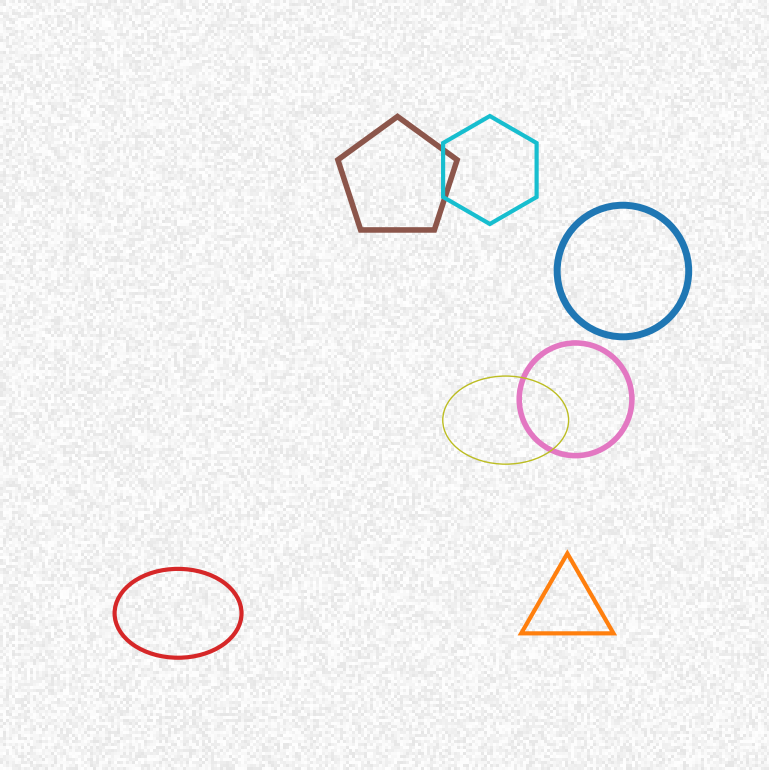[{"shape": "circle", "thickness": 2.5, "radius": 0.43, "center": [0.809, 0.648]}, {"shape": "triangle", "thickness": 1.5, "radius": 0.35, "center": [0.737, 0.212]}, {"shape": "oval", "thickness": 1.5, "radius": 0.41, "center": [0.231, 0.204]}, {"shape": "pentagon", "thickness": 2, "radius": 0.41, "center": [0.516, 0.767]}, {"shape": "circle", "thickness": 2, "radius": 0.37, "center": [0.747, 0.481]}, {"shape": "oval", "thickness": 0.5, "radius": 0.41, "center": [0.657, 0.454]}, {"shape": "hexagon", "thickness": 1.5, "radius": 0.35, "center": [0.636, 0.779]}]